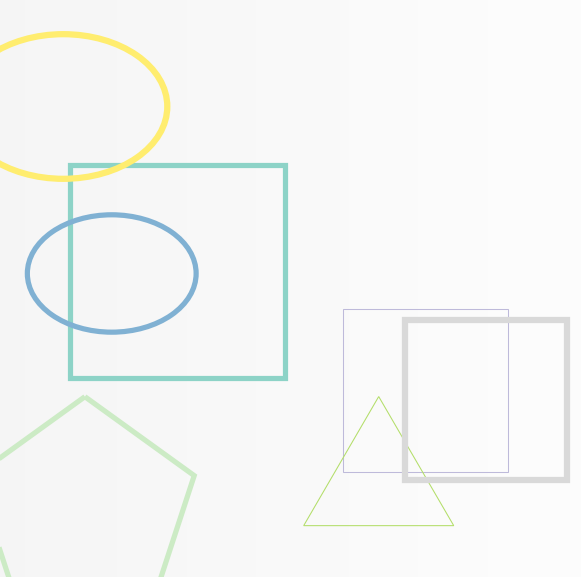[{"shape": "square", "thickness": 2.5, "radius": 0.93, "center": [0.305, 0.529]}, {"shape": "square", "thickness": 0.5, "radius": 0.71, "center": [0.732, 0.323]}, {"shape": "oval", "thickness": 2.5, "radius": 0.73, "center": [0.192, 0.526]}, {"shape": "triangle", "thickness": 0.5, "radius": 0.75, "center": [0.652, 0.163]}, {"shape": "square", "thickness": 3, "radius": 0.69, "center": [0.836, 0.307]}, {"shape": "pentagon", "thickness": 2.5, "radius": 0.99, "center": [0.146, 0.114]}, {"shape": "oval", "thickness": 3, "radius": 0.89, "center": [0.109, 0.815]}]